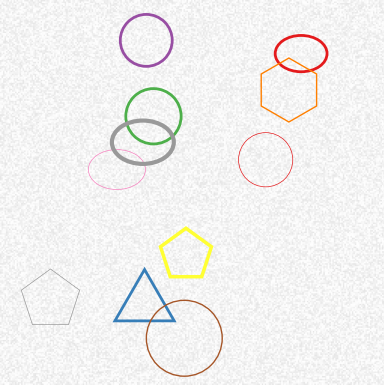[{"shape": "circle", "thickness": 0.5, "radius": 0.35, "center": [0.69, 0.585]}, {"shape": "oval", "thickness": 2, "radius": 0.34, "center": [0.782, 0.861]}, {"shape": "triangle", "thickness": 2, "radius": 0.44, "center": [0.375, 0.211]}, {"shape": "circle", "thickness": 2, "radius": 0.36, "center": [0.399, 0.698]}, {"shape": "circle", "thickness": 2, "radius": 0.34, "center": [0.38, 0.895]}, {"shape": "hexagon", "thickness": 1, "radius": 0.42, "center": [0.75, 0.766]}, {"shape": "pentagon", "thickness": 2.5, "radius": 0.35, "center": [0.483, 0.338]}, {"shape": "circle", "thickness": 1, "radius": 0.49, "center": [0.479, 0.121]}, {"shape": "oval", "thickness": 0.5, "radius": 0.37, "center": [0.304, 0.56]}, {"shape": "oval", "thickness": 3, "radius": 0.4, "center": [0.371, 0.631]}, {"shape": "pentagon", "thickness": 0.5, "radius": 0.4, "center": [0.131, 0.222]}]